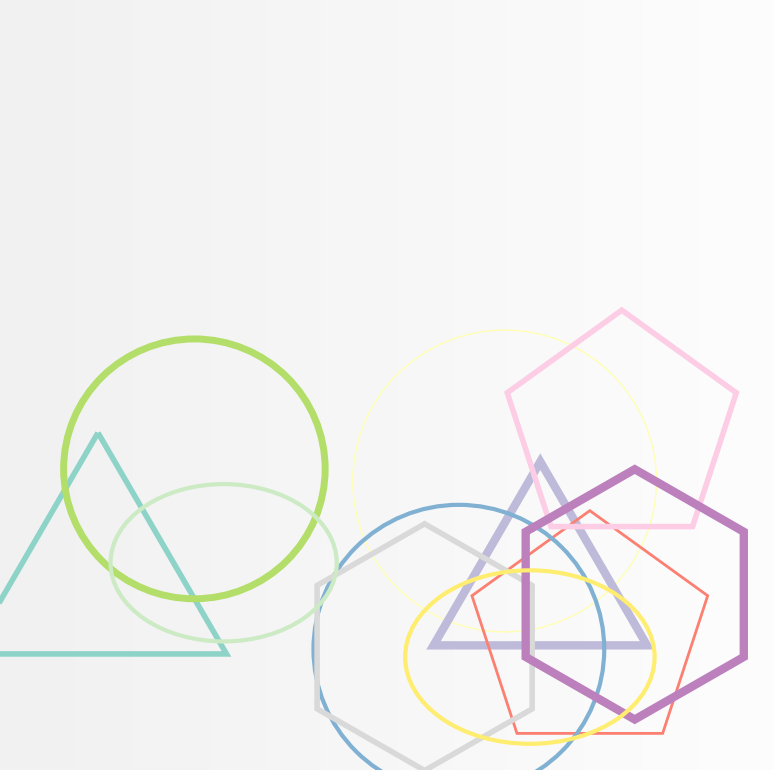[{"shape": "triangle", "thickness": 2, "radius": 0.96, "center": [0.126, 0.246]}, {"shape": "circle", "thickness": 0.5, "radius": 0.98, "center": [0.651, 0.375]}, {"shape": "triangle", "thickness": 3, "radius": 0.8, "center": [0.697, 0.241]}, {"shape": "pentagon", "thickness": 1, "radius": 0.8, "center": [0.761, 0.177]}, {"shape": "circle", "thickness": 1.5, "radius": 0.94, "center": [0.592, 0.157]}, {"shape": "circle", "thickness": 2.5, "radius": 0.84, "center": [0.251, 0.391]}, {"shape": "pentagon", "thickness": 2, "radius": 0.78, "center": [0.802, 0.442]}, {"shape": "hexagon", "thickness": 2, "radius": 0.8, "center": [0.548, 0.16]}, {"shape": "hexagon", "thickness": 3, "radius": 0.81, "center": [0.819, 0.228]}, {"shape": "oval", "thickness": 1.5, "radius": 0.73, "center": [0.289, 0.269]}, {"shape": "oval", "thickness": 1.5, "radius": 0.8, "center": [0.684, 0.147]}]